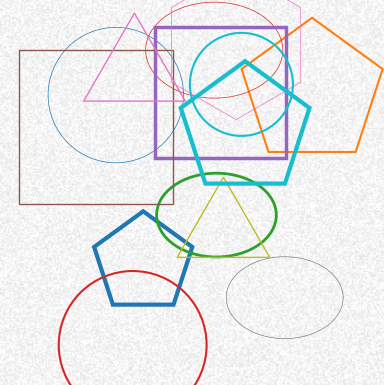[{"shape": "circle", "thickness": 0.5, "radius": 0.88, "center": [0.301, 0.753]}, {"shape": "pentagon", "thickness": 3, "radius": 0.67, "center": [0.372, 0.317]}, {"shape": "pentagon", "thickness": 1.5, "radius": 0.96, "center": [0.811, 0.761]}, {"shape": "oval", "thickness": 2, "radius": 0.78, "center": [0.562, 0.441]}, {"shape": "oval", "thickness": 0.5, "radius": 0.89, "center": [0.556, 0.87]}, {"shape": "circle", "thickness": 1.5, "radius": 0.96, "center": [0.345, 0.104]}, {"shape": "square", "thickness": 2.5, "radius": 0.85, "center": [0.572, 0.76]}, {"shape": "square", "thickness": 1, "radius": 1.0, "center": [0.249, 0.67]}, {"shape": "triangle", "thickness": 1, "radius": 0.76, "center": [0.349, 0.814]}, {"shape": "hexagon", "thickness": 0.5, "radius": 0.97, "center": [0.613, 0.883]}, {"shape": "oval", "thickness": 0.5, "radius": 0.76, "center": [0.739, 0.227]}, {"shape": "triangle", "thickness": 1, "radius": 0.69, "center": [0.58, 0.401]}, {"shape": "circle", "thickness": 1.5, "radius": 0.67, "center": [0.627, 0.781]}, {"shape": "pentagon", "thickness": 3, "radius": 0.88, "center": [0.637, 0.665]}]